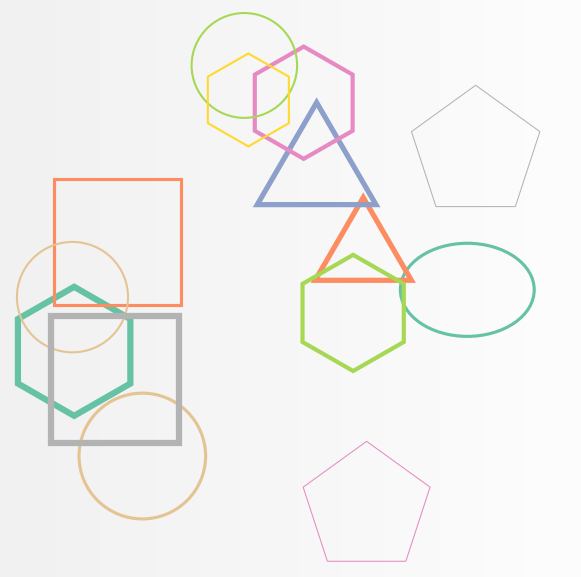[{"shape": "oval", "thickness": 1.5, "radius": 0.58, "center": [0.804, 0.497]}, {"shape": "hexagon", "thickness": 3, "radius": 0.56, "center": [0.128, 0.391]}, {"shape": "triangle", "thickness": 2.5, "radius": 0.48, "center": [0.625, 0.562]}, {"shape": "square", "thickness": 1.5, "radius": 0.55, "center": [0.202, 0.58]}, {"shape": "triangle", "thickness": 2.5, "radius": 0.59, "center": [0.545, 0.704]}, {"shape": "hexagon", "thickness": 2, "radius": 0.49, "center": [0.523, 0.821]}, {"shape": "pentagon", "thickness": 0.5, "radius": 0.57, "center": [0.631, 0.12]}, {"shape": "hexagon", "thickness": 2, "radius": 0.5, "center": [0.608, 0.457]}, {"shape": "circle", "thickness": 1, "radius": 0.45, "center": [0.42, 0.886]}, {"shape": "hexagon", "thickness": 1, "radius": 0.4, "center": [0.427, 0.826]}, {"shape": "circle", "thickness": 1.5, "radius": 0.54, "center": [0.245, 0.209]}, {"shape": "circle", "thickness": 1, "radius": 0.48, "center": [0.125, 0.485]}, {"shape": "pentagon", "thickness": 0.5, "radius": 0.58, "center": [0.818, 0.735]}, {"shape": "square", "thickness": 3, "radius": 0.55, "center": [0.197, 0.343]}]